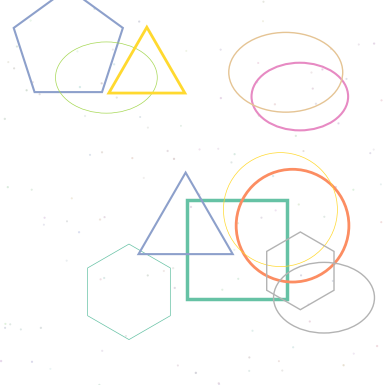[{"shape": "square", "thickness": 2.5, "radius": 0.65, "center": [0.616, 0.352]}, {"shape": "hexagon", "thickness": 0.5, "radius": 0.62, "center": [0.335, 0.242]}, {"shape": "circle", "thickness": 2, "radius": 0.73, "center": [0.76, 0.414]}, {"shape": "pentagon", "thickness": 1.5, "radius": 0.75, "center": [0.177, 0.881]}, {"shape": "triangle", "thickness": 1.5, "radius": 0.71, "center": [0.482, 0.411]}, {"shape": "oval", "thickness": 1.5, "radius": 0.63, "center": [0.779, 0.749]}, {"shape": "oval", "thickness": 0.5, "radius": 0.66, "center": [0.276, 0.799]}, {"shape": "triangle", "thickness": 2, "radius": 0.57, "center": [0.381, 0.815]}, {"shape": "circle", "thickness": 0.5, "radius": 0.74, "center": [0.728, 0.456]}, {"shape": "oval", "thickness": 1, "radius": 0.74, "center": [0.742, 0.812]}, {"shape": "oval", "thickness": 1, "radius": 0.66, "center": [0.842, 0.227]}, {"shape": "hexagon", "thickness": 1, "radius": 0.5, "center": [0.78, 0.297]}]